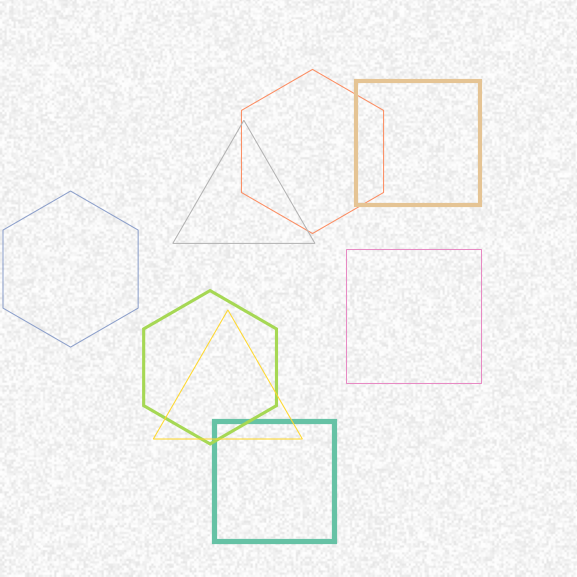[{"shape": "square", "thickness": 2.5, "radius": 0.52, "center": [0.475, 0.166]}, {"shape": "hexagon", "thickness": 0.5, "radius": 0.71, "center": [0.541, 0.737]}, {"shape": "hexagon", "thickness": 0.5, "radius": 0.68, "center": [0.122, 0.533]}, {"shape": "square", "thickness": 0.5, "radius": 0.58, "center": [0.716, 0.452]}, {"shape": "hexagon", "thickness": 1.5, "radius": 0.66, "center": [0.364, 0.363]}, {"shape": "triangle", "thickness": 0.5, "radius": 0.75, "center": [0.395, 0.313]}, {"shape": "square", "thickness": 2, "radius": 0.54, "center": [0.723, 0.752]}, {"shape": "triangle", "thickness": 0.5, "radius": 0.71, "center": [0.422, 0.649]}]